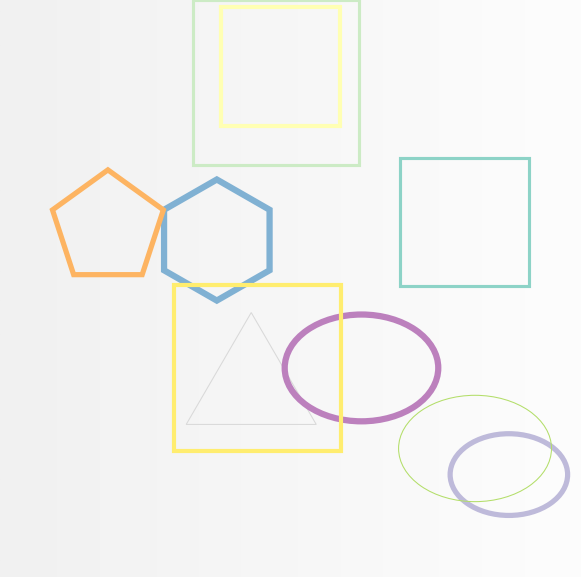[{"shape": "square", "thickness": 1.5, "radius": 0.55, "center": [0.799, 0.615]}, {"shape": "square", "thickness": 2, "radius": 0.51, "center": [0.483, 0.884]}, {"shape": "oval", "thickness": 2.5, "radius": 0.51, "center": [0.875, 0.177]}, {"shape": "hexagon", "thickness": 3, "radius": 0.52, "center": [0.373, 0.583]}, {"shape": "pentagon", "thickness": 2.5, "radius": 0.5, "center": [0.186, 0.605]}, {"shape": "oval", "thickness": 0.5, "radius": 0.66, "center": [0.817, 0.223]}, {"shape": "triangle", "thickness": 0.5, "radius": 0.65, "center": [0.432, 0.329]}, {"shape": "oval", "thickness": 3, "radius": 0.66, "center": [0.622, 0.362]}, {"shape": "square", "thickness": 1.5, "radius": 0.71, "center": [0.475, 0.857]}, {"shape": "square", "thickness": 2, "radius": 0.72, "center": [0.443, 0.361]}]